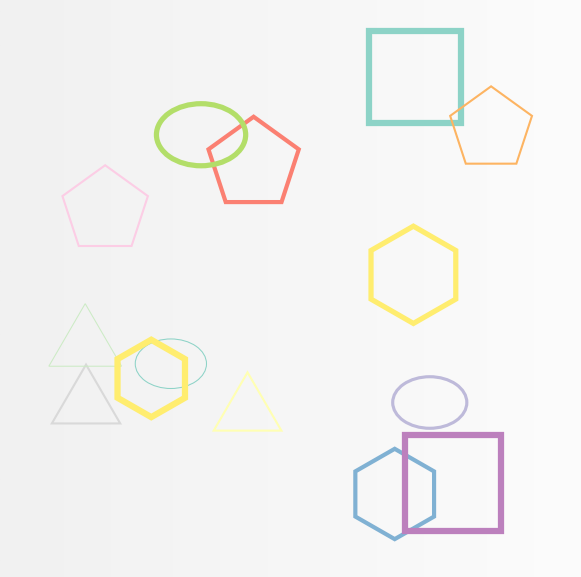[{"shape": "oval", "thickness": 0.5, "radius": 0.31, "center": [0.294, 0.369]}, {"shape": "square", "thickness": 3, "radius": 0.4, "center": [0.714, 0.865]}, {"shape": "triangle", "thickness": 1, "radius": 0.34, "center": [0.426, 0.287]}, {"shape": "oval", "thickness": 1.5, "radius": 0.32, "center": [0.739, 0.302]}, {"shape": "pentagon", "thickness": 2, "radius": 0.41, "center": [0.436, 0.715]}, {"shape": "hexagon", "thickness": 2, "radius": 0.39, "center": [0.679, 0.144]}, {"shape": "pentagon", "thickness": 1, "radius": 0.37, "center": [0.845, 0.776]}, {"shape": "oval", "thickness": 2.5, "radius": 0.38, "center": [0.346, 0.766]}, {"shape": "pentagon", "thickness": 1, "radius": 0.39, "center": [0.181, 0.636]}, {"shape": "triangle", "thickness": 1, "radius": 0.34, "center": [0.148, 0.3]}, {"shape": "square", "thickness": 3, "radius": 0.42, "center": [0.779, 0.163]}, {"shape": "triangle", "thickness": 0.5, "radius": 0.36, "center": [0.147, 0.401]}, {"shape": "hexagon", "thickness": 2.5, "radius": 0.42, "center": [0.711, 0.523]}, {"shape": "hexagon", "thickness": 3, "radius": 0.34, "center": [0.26, 0.344]}]